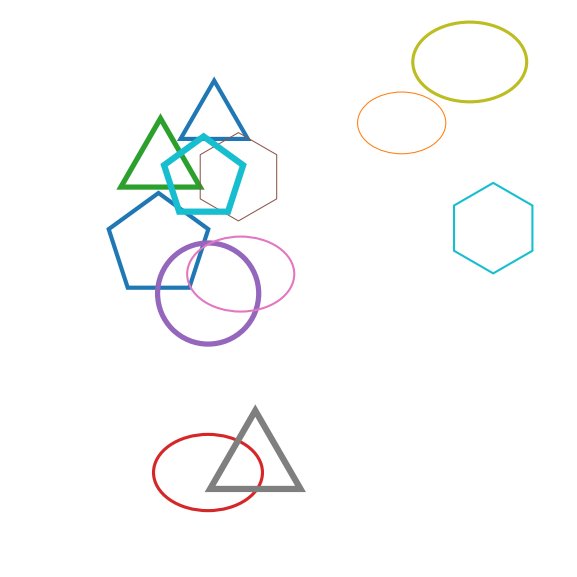[{"shape": "triangle", "thickness": 2, "radius": 0.34, "center": [0.371, 0.792]}, {"shape": "pentagon", "thickness": 2, "radius": 0.45, "center": [0.274, 0.574]}, {"shape": "oval", "thickness": 0.5, "radius": 0.38, "center": [0.696, 0.786]}, {"shape": "triangle", "thickness": 2.5, "radius": 0.4, "center": [0.278, 0.715]}, {"shape": "oval", "thickness": 1.5, "radius": 0.47, "center": [0.36, 0.181]}, {"shape": "circle", "thickness": 2.5, "radius": 0.44, "center": [0.36, 0.491]}, {"shape": "hexagon", "thickness": 0.5, "radius": 0.38, "center": [0.413, 0.693]}, {"shape": "oval", "thickness": 1, "radius": 0.46, "center": [0.417, 0.525]}, {"shape": "triangle", "thickness": 3, "radius": 0.45, "center": [0.442, 0.198]}, {"shape": "oval", "thickness": 1.5, "radius": 0.49, "center": [0.813, 0.892]}, {"shape": "hexagon", "thickness": 1, "radius": 0.39, "center": [0.854, 0.604]}, {"shape": "pentagon", "thickness": 3, "radius": 0.36, "center": [0.353, 0.691]}]